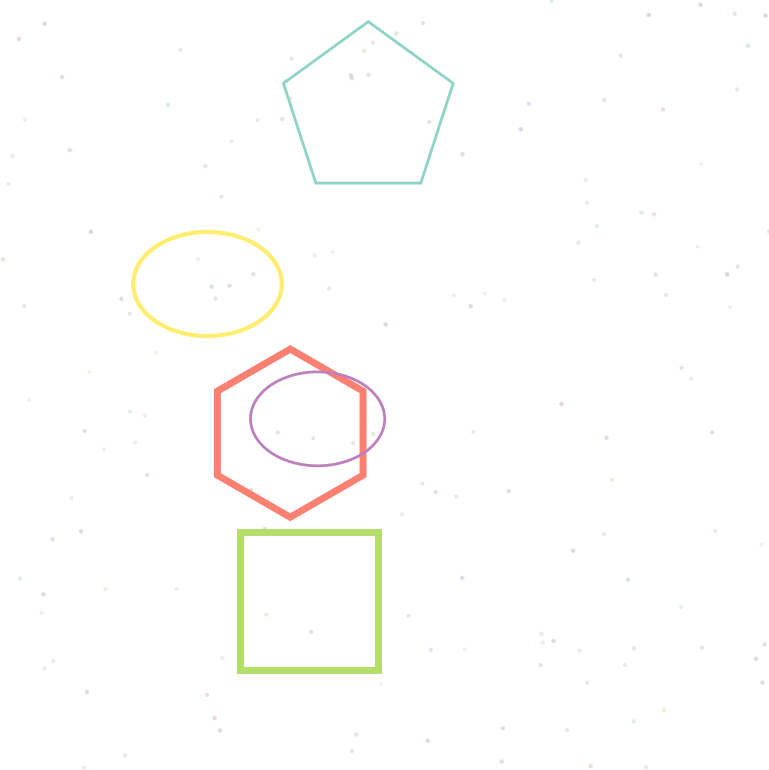[{"shape": "pentagon", "thickness": 1, "radius": 0.58, "center": [0.478, 0.856]}, {"shape": "hexagon", "thickness": 2.5, "radius": 0.55, "center": [0.377, 0.437]}, {"shape": "square", "thickness": 2.5, "radius": 0.45, "center": [0.402, 0.22]}, {"shape": "oval", "thickness": 1, "radius": 0.44, "center": [0.412, 0.456]}, {"shape": "oval", "thickness": 1.5, "radius": 0.48, "center": [0.269, 0.631]}]